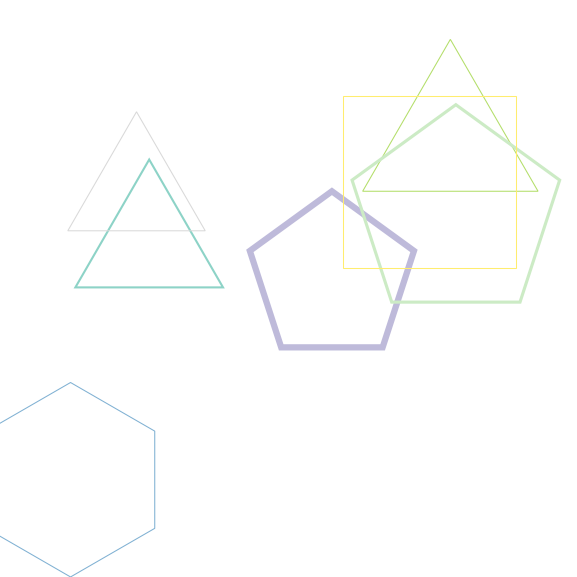[{"shape": "triangle", "thickness": 1, "radius": 0.74, "center": [0.258, 0.575]}, {"shape": "pentagon", "thickness": 3, "radius": 0.75, "center": [0.575, 0.519]}, {"shape": "hexagon", "thickness": 0.5, "radius": 0.84, "center": [0.122, 0.168]}, {"shape": "triangle", "thickness": 0.5, "radius": 0.88, "center": [0.78, 0.756]}, {"shape": "triangle", "thickness": 0.5, "radius": 0.69, "center": [0.236, 0.668]}, {"shape": "pentagon", "thickness": 1.5, "radius": 0.94, "center": [0.789, 0.629]}, {"shape": "square", "thickness": 0.5, "radius": 0.75, "center": [0.744, 0.684]}]